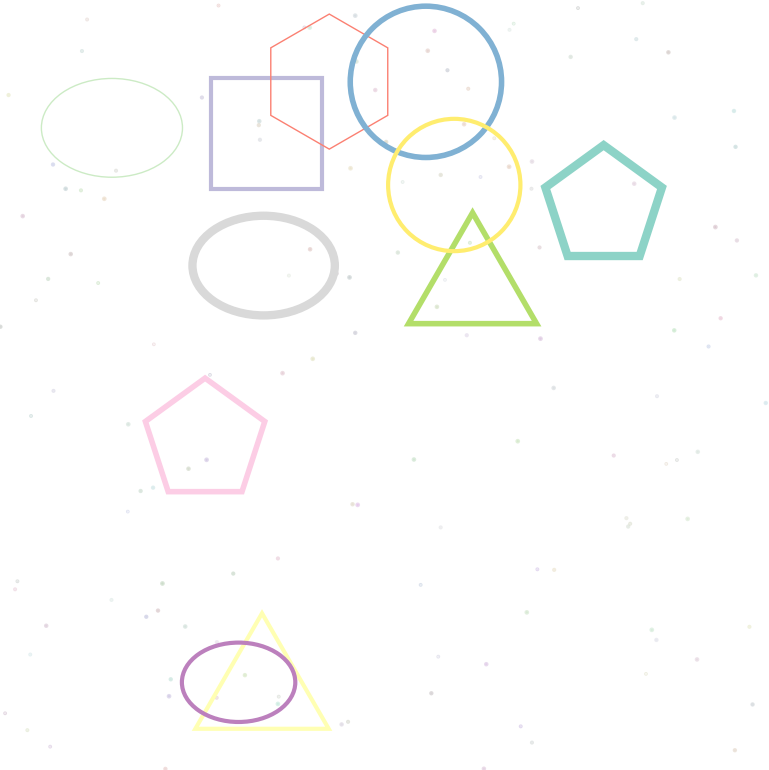[{"shape": "pentagon", "thickness": 3, "radius": 0.4, "center": [0.784, 0.732]}, {"shape": "triangle", "thickness": 1.5, "radius": 0.5, "center": [0.34, 0.104]}, {"shape": "square", "thickness": 1.5, "radius": 0.36, "center": [0.346, 0.826]}, {"shape": "hexagon", "thickness": 0.5, "radius": 0.44, "center": [0.428, 0.894]}, {"shape": "circle", "thickness": 2, "radius": 0.49, "center": [0.553, 0.894]}, {"shape": "triangle", "thickness": 2, "radius": 0.48, "center": [0.614, 0.628]}, {"shape": "pentagon", "thickness": 2, "radius": 0.41, "center": [0.266, 0.427]}, {"shape": "oval", "thickness": 3, "radius": 0.46, "center": [0.342, 0.655]}, {"shape": "oval", "thickness": 1.5, "radius": 0.37, "center": [0.31, 0.114]}, {"shape": "oval", "thickness": 0.5, "radius": 0.46, "center": [0.145, 0.834]}, {"shape": "circle", "thickness": 1.5, "radius": 0.43, "center": [0.59, 0.76]}]